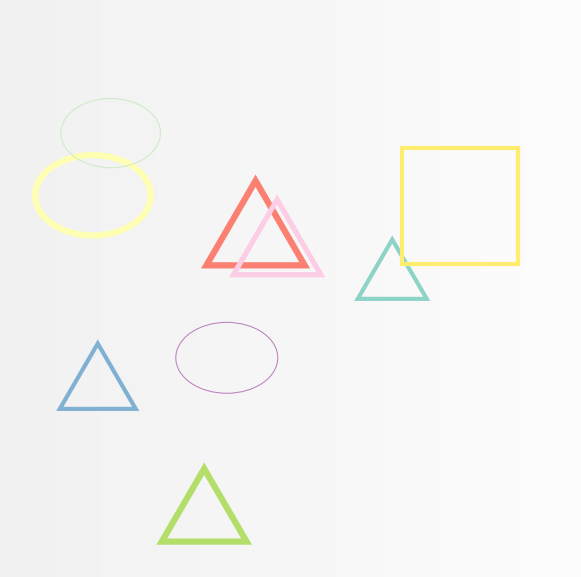[{"shape": "triangle", "thickness": 2, "radius": 0.34, "center": [0.675, 0.516]}, {"shape": "oval", "thickness": 3, "radius": 0.5, "center": [0.16, 0.661]}, {"shape": "triangle", "thickness": 3, "radius": 0.49, "center": [0.44, 0.588]}, {"shape": "triangle", "thickness": 2, "radius": 0.38, "center": [0.168, 0.329]}, {"shape": "triangle", "thickness": 3, "radius": 0.42, "center": [0.351, 0.103]}, {"shape": "triangle", "thickness": 2.5, "radius": 0.43, "center": [0.477, 0.567]}, {"shape": "oval", "thickness": 0.5, "radius": 0.44, "center": [0.39, 0.38]}, {"shape": "oval", "thickness": 0.5, "radius": 0.43, "center": [0.19, 0.769]}, {"shape": "square", "thickness": 2, "radius": 0.5, "center": [0.791, 0.643]}]